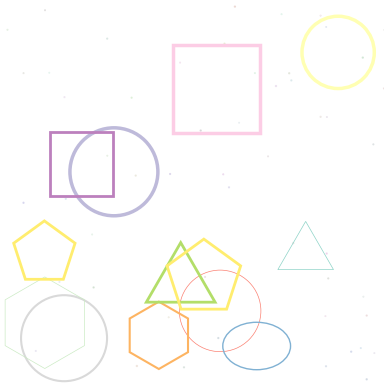[{"shape": "triangle", "thickness": 0.5, "radius": 0.42, "center": [0.794, 0.341]}, {"shape": "circle", "thickness": 2.5, "radius": 0.47, "center": [0.878, 0.864]}, {"shape": "circle", "thickness": 2.5, "radius": 0.57, "center": [0.296, 0.554]}, {"shape": "circle", "thickness": 0.5, "radius": 0.53, "center": [0.572, 0.193]}, {"shape": "oval", "thickness": 1, "radius": 0.44, "center": [0.667, 0.101]}, {"shape": "hexagon", "thickness": 1.5, "radius": 0.44, "center": [0.413, 0.129]}, {"shape": "triangle", "thickness": 2, "radius": 0.52, "center": [0.469, 0.267]}, {"shape": "square", "thickness": 2.5, "radius": 0.57, "center": [0.563, 0.768]}, {"shape": "circle", "thickness": 1.5, "radius": 0.56, "center": [0.166, 0.122]}, {"shape": "square", "thickness": 2, "radius": 0.41, "center": [0.211, 0.574]}, {"shape": "hexagon", "thickness": 0.5, "radius": 0.59, "center": [0.116, 0.162]}, {"shape": "pentagon", "thickness": 2, "radius": 0.42, "center": [0.115, 0.342]}, {"shape": "pentagon", "thickness": 2, "radius": 0.5, "center": [0.529, 0.278]}]